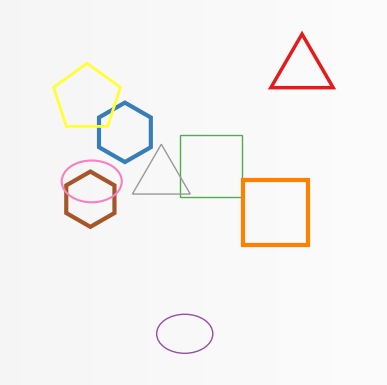[{"shape": "triangle", "thickness": 2.5, "radius": 0.46, "center": [0.779, 0.819]}, {"shape": "hexagon", "thickness": 3, "radius": 0.39, "center": [0.322, 0.656]}, {"shape": "square", "thickness": 1, "radius": 0.4, "center": [0.544, 0.569]}, {"shape": "oval", "thickness": 1, "radius": 0.36, "center": [0.477, 0.133]}, {"shape": "square", "thickness": 3, "radius": 0.42, "center": [0.71, 0.449]}, {"shape": "pentagon", "thickness": 2, "radius": 0.45, "center": [0.225, 0.745]}, {"shape": "hexagon", "thickness": 3, "radius": 0.36, "center": [0.233, 0.483]}, {"shape": "oval", "thickness": 1.5, "radius": 0.39, "center": [0.237, 0.529]}, {"shape": "triangle", "thickness": 1, "radius": 0.43, "center": [0.416, 0.539]}]